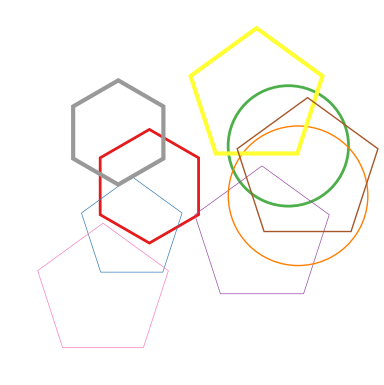[{"shape": "hexagon", "thickness": 2, "radius": 0.74, "center": [0.388, 0.516]}, {"shape": "pentagon", "thickness": 0.5, "radius": 0.69, "center": [0.342, 0.404]}, {"shape": "circle", "thickness": 2, "radius": 0.78, "center": [0.749, 0.621]}, {"shape": "pentagon", "thickness": 0.5, "radius": 0.92, "center": [0.681, 0.385]}, {"shape": "circle", "thickness": 1, "radius": 0.91, "center": [0.774, 0.492]}, {"shape": "pentagon", "thickness": 3, "radius": 0.9, "center": [0.666, 0.747]}, {"shape": "pentagon", "thickness": 1, "radius": 0.96, "center": [0.799, 0.554]}, {"shape": "pentagon", "thickness": 0.5, "radius": 0.89, "center": [0.268, 0.242]}, {"shape": "hexagon", "thickness": 3, "radius": 0.68, "center": [0.307, 0.656]}]